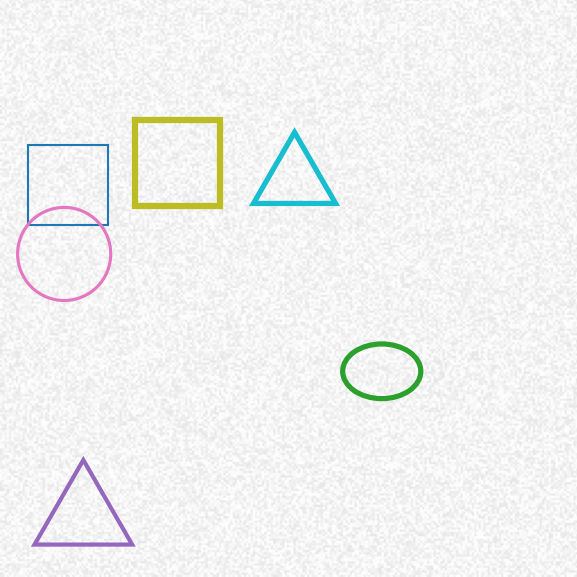[{"shape": "square", "thickness": 1, "radius": 0.35, "center": [0.118, 0.679]}, {"shape": "oval", "thickness": 2.5, "radius": 0.34, "center": [0.661, 0.356]}, {"shape": "triangle", "thickness": 2, "radius": 0.49, "center": [0.144, 0.105]}, {"shape": "circle", "thickness": 1.5, "radius": 0.4, "center": [0.111, 0.559]}, {"shape": "square", "thickness": 3, "radius": 0.37, "center": [0.307, 0.717]}, {"shape": "triangle", "thickness": 2.5, "radius": 0.41, "center": [0.51, 0.688]}]